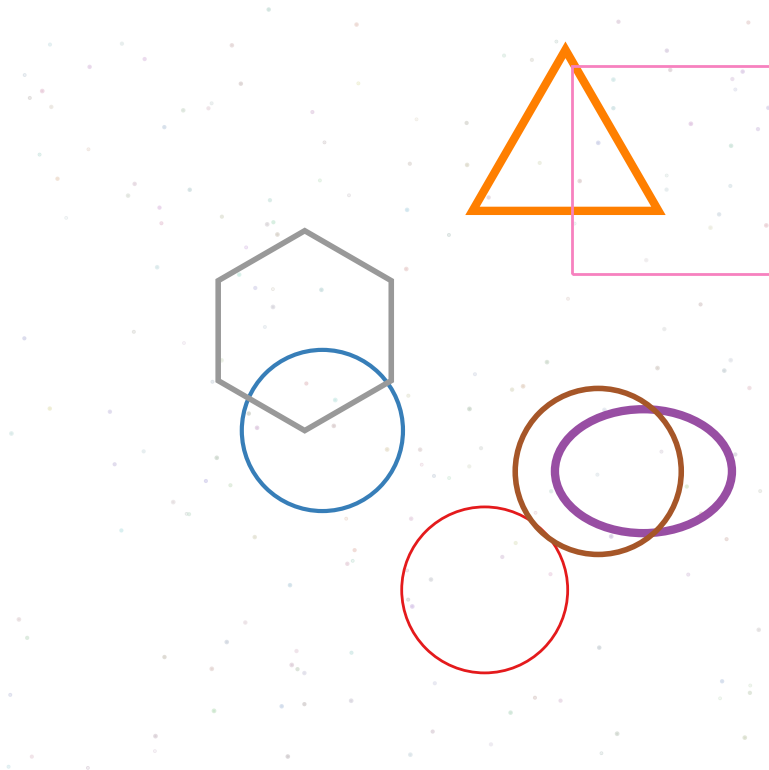[{"shape": "circle", "thickness": 1, "radius": 0.54, "center": [0.629, 0.234]}, {"shape": "circle", "thickness": 1.5, "radius": 0.52, "center": [0.419, 0.441]}, {"shape": "oval", "thickness": 3, "radius": 0.57, "center": [0.836, 0.388]}, {"shape": "triangle", "thickness": 3, "radius": 0.7, "center": [0.734, 0.796]}, {"shape": "circle", "thickness": 2, "radius": 0.54, "center": [0.777, 0.388]}, {"shape": "square", "thickness": 1, "radius": 0.68, "center": [0.879, 0.779]}, {"shape": "hexagon", "thickness": 2, "radius": 0.65, "center": [0.396, 0.571]}]